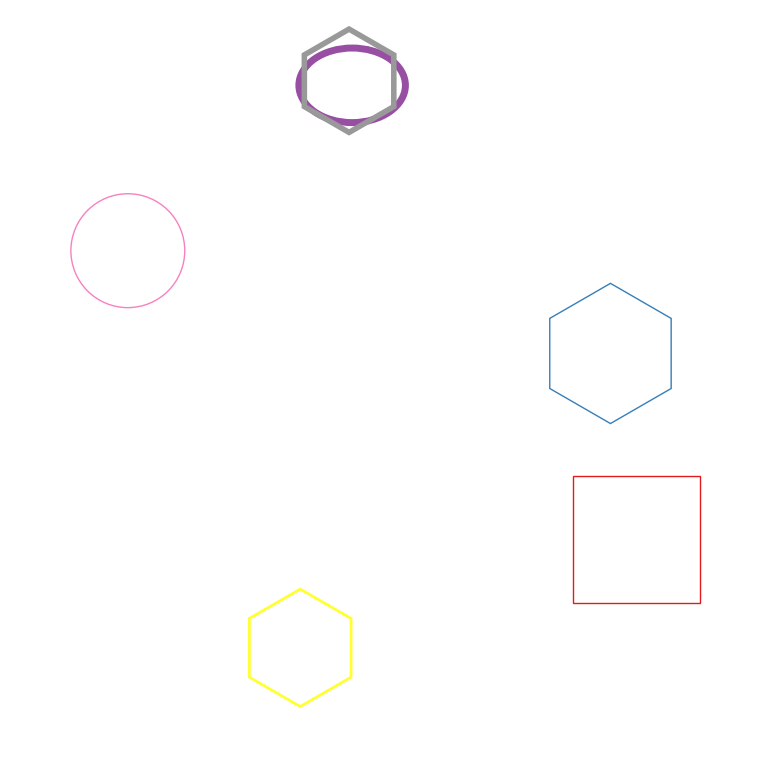[{"shape": "square", "thickness": 0.5, "radius": 0.41, "center": [0.827, 0.299]}, {"shape": "hexagon", "thickness": 0.5, "radius": 0.46, "center": [0.793, 0.541]}, {"shape": "oval", "thickness": 2.5, "radius": 0.35, "center": [0.457, 0.889]}, {"shape": "hexagon", "thickness": 1, "radius": 0.38, "center": [0.39, 0.159]}, {"shape": "circle", "thickness": 0.5, "radius": 0.37, "center": [0.166, 0.674]}, {"shape": "hexagon", "thickness": 2, "radius": 0.34, "center": [0.453, 0.895]}]